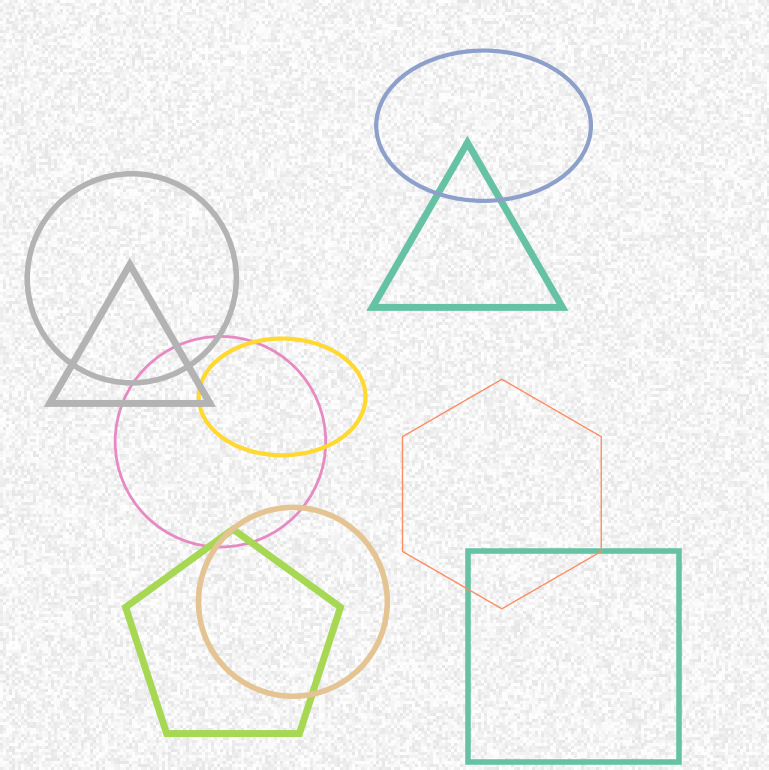[{"shape": "triangle", "thickness": 2.5, "radius": 0.71, "center": [0.607, 0.672]}, {"shape": "square", "thickness": 2, "radius": 0.69, "center": [0.745, 0.148]}, {"shape": "hexagon", "thickness": 0.5, "radius": 0.75, "center": [0.652, 0.358]}, {"shape": "oval", "thickness": 1.5, "radius": 0.7, "center": [0.628, 0.837]}, {"shape": "circle", "thickness": 1, "radius": 0.68, "center": [0.286, 0.426]}, {"shape": "pentagon", "thickness": 2.5, "radius": 0.73, "center": [0.303, 0.166]}, {"shape": "oval", "thickness": 1.5, "radius": 0.54, "center": [0.366, 0.485]}, {"shape": "circle", "thickness": 2, "radius": 0.61, "center": [0.38, 0.218]}, {"shape": "triangle", "thickness": 2.5, "radius": 0.6, "center": [0.169, 0.536]}, {"shape": "circle", "thickness": 2, "radius": 0.68, "center": [0.171, 0.639]}]